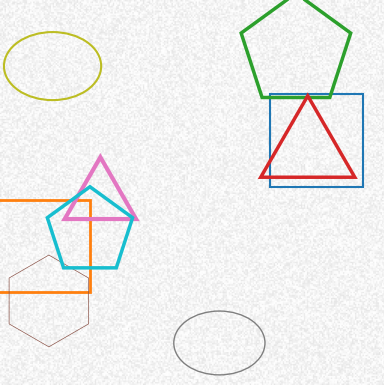[{"shape": "square", "thickness": 1.5, "radius": 0.61, "center": [0.822, 0.635]}, {"shape": "square", "thickness": 2, "radius": 0.6, "center": [0.114, 0.361]}, {"shape": "pentagon", "thickness": 2.5, "radius": 0.75, "center": [0.769, 0.868]}, {"shape": "triangle", "thickness": 2.5, "radius": 0.7, "center": [0.799, 0.61]}, {"shape": "hexagon", "thickness": 0.5, "radius": 0.6, "center": [0.127, 0.218]}, {"shape": "triangle", "thickness": 3, "radius": 0.54, "center": [0.261, 0.485]}, {"shape": "oval", "thickness": 1, "radius": 0.59, "center": [0.57, 0.109]}, {"shape": "oval", "thickness": 1.5, "radius": 0.63, "center": [0.137, 0.828]}, {"shape": "pentagon", "thickness": 2.5, "radius": 0.58, "center": [0.234, 0.398]}]